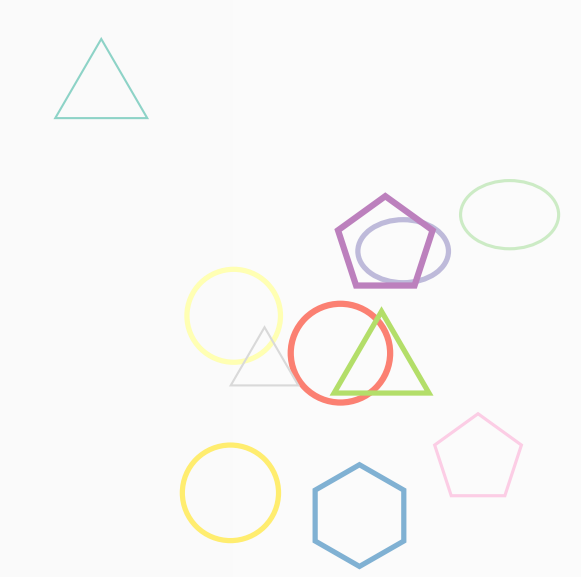[{"shape": "triangle", "thickness": 1, "radius": 0.46, "center": [0.174, 0.84]}, {"shape": "circle", "thickness": 2.5, "radius": 0.4, "center": [0.402, 0.452]}, {"shape": "oval", "thickness": 2.5, "radius": 0.39, "center": [0.694, 0.564]}, {"shape": "circle", "thickness": 3, "radius": 0.43, "center": [0.586, 0.388]}, {"shape": "hexagon", "thickness": 2.5, "radius": 0.44, "center": [0.618, 0.106]}, {"shape": "triangle", "thickness": 2.5, "radius": 0.47, "center": [0.656, 0.366]}, {"shape": "pentagon", "thickness": 1.5, "radius": 0.39, "center": [0.822, 0.204]}, {"shape": "triangle", "thickness": 1, "radius": 0.34, "center": [0.455, 0.365]}, {"shape": "pentagon", "thickness": 3, "radius": 0.43, "center": [0.663, 0.574]}, {"shape": "oval", "thickness": 1.5, "radius": 0.42, "center": [0.877, 0.627]}, {"shape": "circle", "thickness": 2.5, "radius": 0.41, "center": [0.396, 0.146]}]